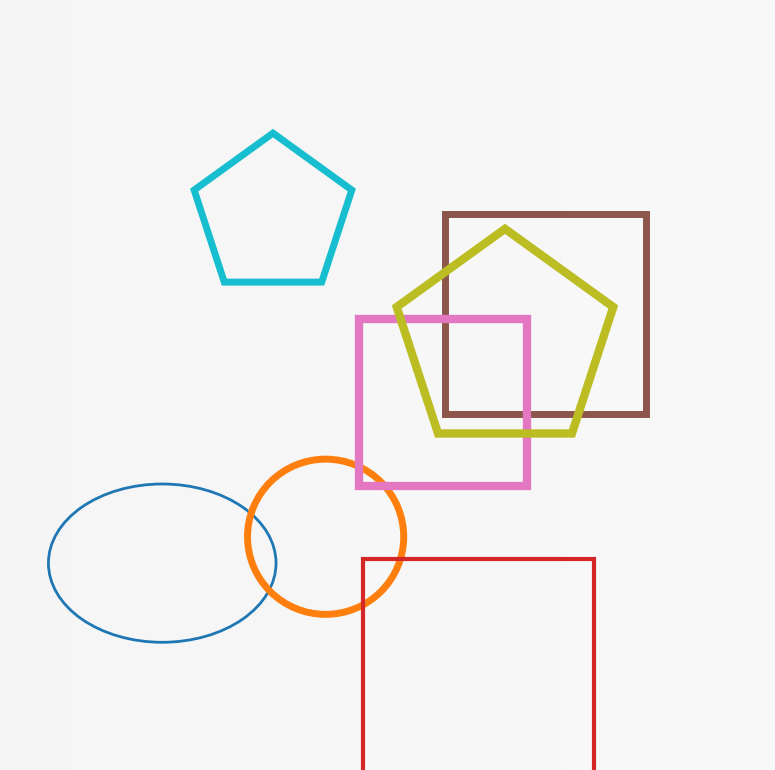[{"shape": "oval", "thickness": 1, "radius": 0.73, "center": [0.209, 0.269]}, {"shape": "circle", "thickness": 2.5, "radius": 0.5, "center": [0.42, 0.303]}, {"shape": "square", "thickness": 1.5, "radius": 0.75, "center": [0.617, 0.124]}, {"shape": "square", "thickness": 2.5, "radius": 0.65, "center": [0.704, 0.592]}, {"shape": "square", "thickness": 3, "radius": 0.54, "center": [0.572, 0.477]}, {"shape": "pentagon", "thickness": 3, "radius": 0.73, "center": [0.652, 0.556]}, {"shape": "pentagon", "thickness": 2.5, "radius": 0.53, "center": [0.352, 0.72]}]